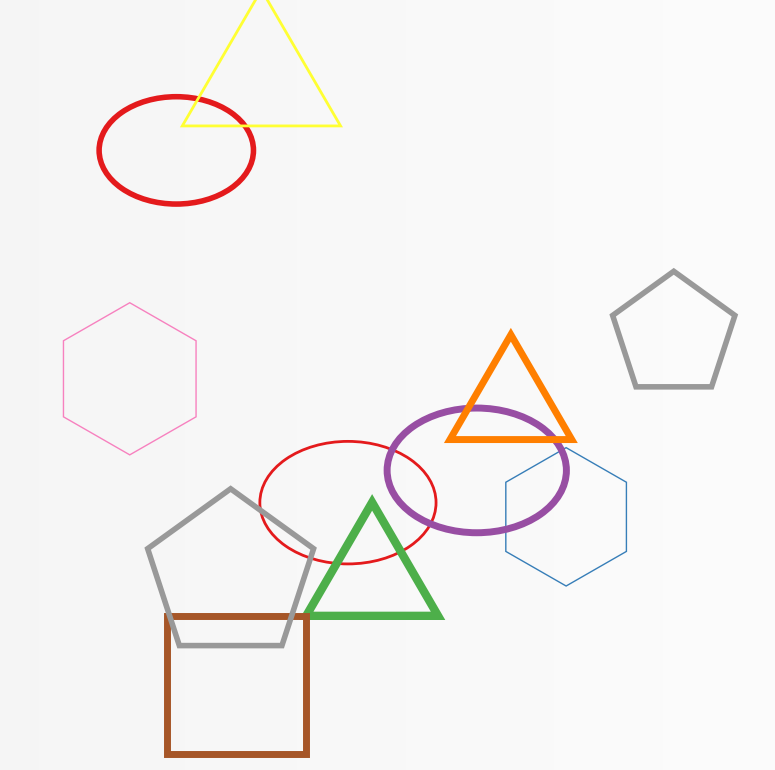[{"shape": "oval", "thickness": 1, "radius": 0.57, "center": [0.449, 0.347]}, {"shape": "oval", "thickness": 2, "radius": 0.5, "center": [0.227, 0.805]}, {"shape": "hexagon", "thickness": 0.5, "radius": 0.45, "center": [0.73, 0.329]}, {"shape": "triangle", "thickness": 3, "radius": 0.49, "center": [0.48, 0.249]}, {"shape": "oval", "thickness": 2.5, "radius": 0.58, "center": [0.615, 0.389]}, {"shape": "triangle", "thickness": 2.5, "radius": 0.45, "center": [0.659, 0.475]}, {"shape": "triangle", "thickness": 1, "radius": 0.59, "center": [0.337, 0.895]}, {"shape": "square", "thickness": 2.5, "radius": 0.45, "center": [0.306, 0.11]}, {"shape": "hexagon", "thickness": 0.5, "radius": 0.49, "center": [0.167, 0.508]}, {"shape": "pentagon", "thickness": 2, "radius": 0.41, "center": [0.869, 0.565]}, {"shape": "pentagon", "thickness": 2, "radius": 0.56, "center": [0.298, 0.253]}]